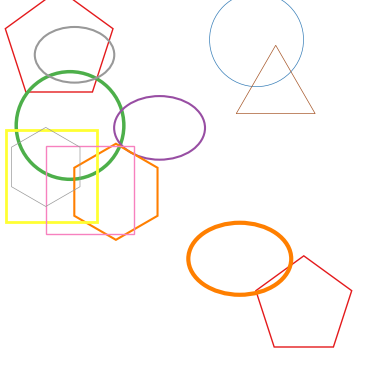[{"shape": "pentagon", "thickness": 1, "radius": 0.74, "center": [0.154, 0.88]}, {"shape": "pentagon", "thickness": 1, "radius": 0.65, "center": [0.789, 0.205]}, {"shape": "circle", "thickness": 0.5, "radius": 0.61, "center": [0.666, 0.897]}, {"shape": "circle", "thickness": 2.5, "radius": 0.7, "center": [0.182, 0.674]}, {"shape": "oval", "thickness": 1.5, "radius": 0.59, "center": [0.414, 0.668]}, {"shape": "hexagon", "thickness": 1.5, "radius": 0.62, "center": [0.301, 0.502]}, {"shape": "oval", "thickness": 3, "radius": 0.67, "center": [0.623, 0.328]}, {"shape": "square", "thickness": 2, "radius": 0.59, "center": [0.134, 0.543]}, {"shape": "triangle", "thickness": 0.5, "radius": 0.59, "center": [0.716, 0.764]}, {"shape": "square", "thickness": 1, "radius": 0.57, "center": [0.234, 0.506]}, {"shape": "hexagon", "thickness": 0.5, "radius": 0.51, "center": [0.119, 0.566]}, {"shape": "oval", "thickness": 1.5, "radius": 0.52, "center": [0.194, 0.858]}]